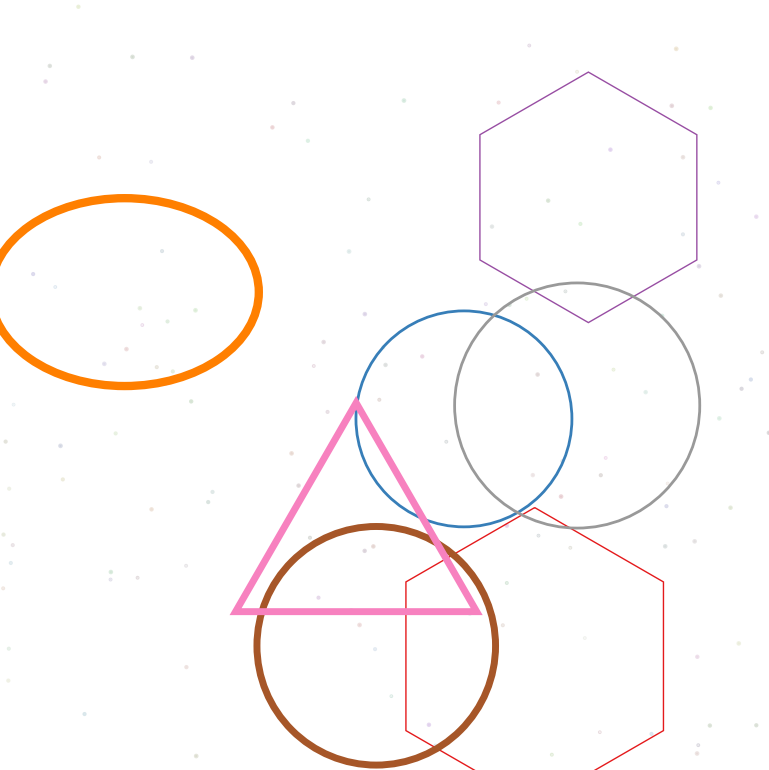[{"shape": "hexagon", "thickness": 0.5, "radius": 0.97, "center": [0.694, 0.148]}, {"shape": "circle", "thickness": 1, "radius": 0.7, "center": [0.603, 0.456]}, {"shape": "hexagon", "thickness": 0.5, "radius": 0.81, "center": [0.764, 0.744]}, {"shape": "oval", "thickness": 3, "radius": 0.87, "center": [0.162, 0.621]}, {"shape": "circle", "thickness": 2.5, "radius": 0.77, "center": [0.489, 0.161]}, {"shape": "triangle", "thickness": 2.5, "radius": 0.9, "center": [0.463, 0.296]}, {"shape": "circle", "thickness": 1, "radius": 0.8, "center": [0.75, 0.473]}]